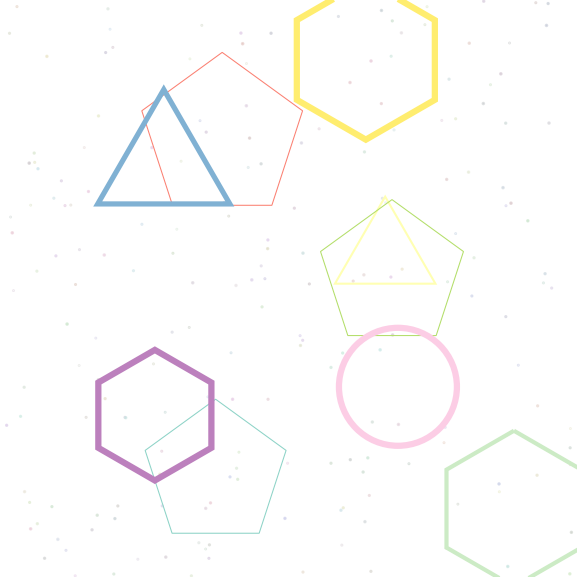[{"shape": "pentagon", "thickness": 0.5, "radius": 0.64, "center": [0.373, 0.18]}, {"shape": "triangle", "thickness": 1, "radius": 0.5, "center": [0.667, 0.558]}, {"shape": "pentagon", "thickness": 0.5, "radius": 0.73, "center": [0.385, 0.762]}, {"shape": "triangle", "thickness": 2.5, "radius": 0.66, "center": [0.284, 0.712]}, {"shape": "pentagon", "thickness": 0.5, "radius": 0.65, "center": [0.679, 0.523]}, {"shape": "circle", "thickness": 3, "radius": 0.51, "center": [0.689, 0.329]}, {"shape": "hexagon", "thickness": 3, "radius": 0.57, "center": [0.268, 0.28]}, {"shape": "hexagon", "thickness": 2, "radius": 0.67, "center": [0.89, 0.118]}, {"shape": "hexagon", "thickness": 3, "radius": 0.69, "center": [0.633, 0.895]}]